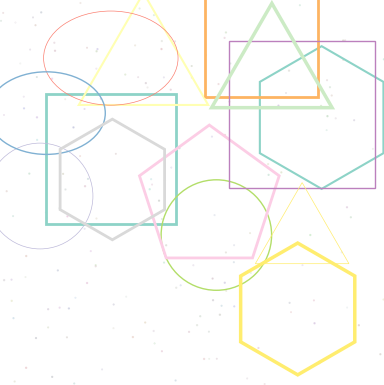[{"shape": "hexagon", "thickness": 1.5, "radius": 0.93, "center": [0.835, 0.695]}, {"shape": "square", "thickness": 2, "radius": 0.84, "center": [0.289, 0.587]}, {"shape": "triangle", "thickness": 1.5, "radius": 0.97, "center": [0.373, 0.824]}, {"shape": "circle", "thickness": 0.5, "radius": 0.69, "center": [0.104, 0.491]}, {"shape": "oval", "thickness": 0.5, "radius": 0.87, "center": [0.288, 0.849]}, {"shape": "oval", "thickness": 1, "radius": 0.77, "center": [0.12, 0.706]}, {"shape": "square", "thickness": 2, "radius": 0.73, "center": [0.679, 0.893]}, {"shape": "circle", "thickness": 1, "radius": 0.72, "center": [0.562, 0.389]}, {"shape": "pentagon", "thickness": 2, "radius": 0.95, "center": [0.544, 0.484]}, {"shape": "hexagon", "thickness": 2, "radius": 0.78, "center": [0.292, 0.534]}, {"shape": "square", "thickness": 1, "radius": 0.95, "center": [0.785, 0.703]}, {"shape": "triangle", "thickness": 2.5, "radius": 0.9, "center": [0.706, 0.811]}, {"shape": "hexagon", "thickness": 2.5, "radius": 0.86, "center": [0.773, 0.198]}, {"shape": "triangle", "thickness": 0.5, "radius": 0.7, "center": [0.785, 0.385]}]